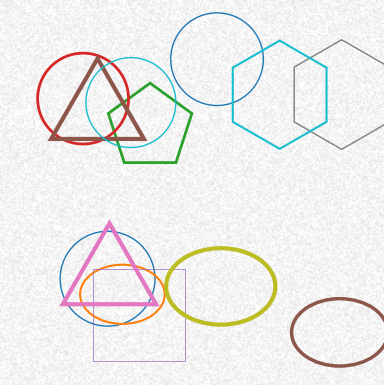[{"shape": "circle", "thickness": 1, "radius": 0.6, "center": [0.564, 0.846]}, {"shape": "circle", "thickness": 1, "radius": 0.62, "center": [0.279, 0.276]}, {"shape": "oval", "thickness": 1.5, "radius": 0.55, "center": [0.318, 0.236]}, {"shape": "pentagon", "thickness": 2, "radius": 0.57, "center": [0.39, 0.67]}, {"shape": "circle", "thickness": 2, "radius": 0.59, "center": [0.216, 0.744]}, {"shape": "square", "thickness": 0.5, "radius": 0.6, "center": [0.361, 0.181]}, {"shape": "oval", "thickness": 2.5, "radius": 0.63, "center": [0.882, 0.137]}, {"shape": "triangle", "thickness": 3, "radius": 0.7, "center": [0.253, 0.709]}, {"shape": "triangle", "thickness": 3, "radius": 0.7, "center": [0.284, 0.28]}, {"shape": "hexagon", "thickness": 1, "radius": 0.71, "center": [0.887, 0.754]}, {"shape": "oval", "thickness": 3, "radius": 0.71, "center": [0.573, 0.256]}, {"shape": "hexagon", "thickness": 1.5, "radius": 0.7, "center": [0.726, 0.754]}, {"shape": "circle", "thickness": 1, "radius": 0.58, "center": [0.34, 0.734]}]